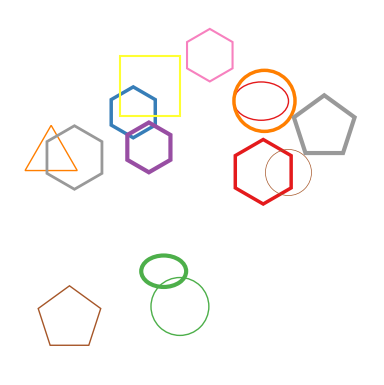[{"shape": "hexagon", "thickness": 2.5, "radius": 0.42, "center": [0.684, 0.554]}, {"shape": "oval", "thickness": 1, "radius": 0.36, "center": [0.678, 0.737]}, {"shape": "hexagon", "thickness": 2.5, "radius": 0.33, "center": [0.346, 0.708]}, {"shape": "circle", "thickness": 1, "radius": 0.38, "center": [0.467, 0.204]}, {"shape": "oval", "thickness": 3, "radius": 0.29, "center": [0.425, 0.295]}, {"shape": "hexagon", "thickness": 3, "radius": 0.32, "center": [0.387, 0.617]}, {"shape": "triangle", "thickness": 1, "radius": 0.39, "center": [0.133, 0.596]}, {"shape": "circle", "thickness": 2.5, "radius": 0.4, "center": [0.687, 0.738]}, {"shape": "square", "thickness": 1.5, "radius": 0.39, "center": [0.389, 0.778]}, {"shape": "circle", "thickness": 0.5, "radius": 0.3, "center": [0.749, 0.552]}, {"shape": "pentagon", "thickness": 1, "radius": 0.43, "center": [0.18, 0.172]}, {"shape": "hexagon", "thickness": 1.5, "radius": 0.34, "center": [0.545, 0.857]}, {"shape": "pentagon", "thickness": 3, "radius": 0.41, "center": [0.842, 0.67]}, {"shape": "hexagon", "thickness": 2, "radius": 0.41, "center": [0.193, 0.591]}]